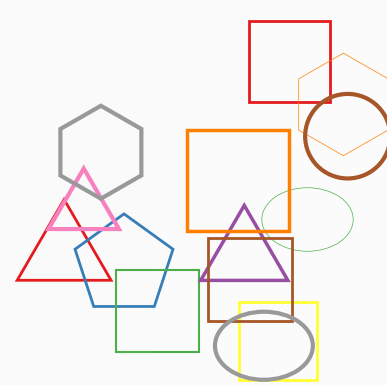[{"shape": "triangle", "thickness": 2, "radius": 0.7, "center": [0.165, 0.342]}, {"shape": "square", "thickness": 2, "radius": 0.52, "center": [0.748, 0.841]}, {"shape": "pentagon", "thickness": 2, "radius": 0.66, "center": [0.32, 0.312]}, {"shape": "oval", "thickness": 0.5, "radius": 0.59, "center": [0.794, 0.43]}, {"shape": "square", "thickness": 1.5, "radius": 0.54, "center": [0.407, 0.192]}, {"shape": "triangle", "thickness": 2.5, "radius": 0.65, "center": [0.63, 0.337]}, {"shape": "hexagon", "thickness": 0.5, "radius": 0.67, "center": [0.886, 0.729]}, {"shape": "square", "thickness": 2.5, "radius": 0.66, "center": [0.614, 0.532]}, {"shape": "square", "thickness": 2, "radius": 0.51, "center": [0.718, 0.114]}, {"shape": "square", "thickness": 2, "radius": 0.54, "center": [0.645, 0.275]}, {"shape": "circle", "thickness": 3, "radius": 0.55, "center": [0.897, 0.646]}, {"shape": "triangle", "thickness": 3, "radius": 0.52, "center": [0.216, 0.457]}, {"shape": "oval", "thickness": 3, "radius": 0.63, "center": [0.681, 0.102]}, {"shape": "hexagon", "thickness": 3, "radius": 0.6, "center": [0.26, 0.605]}]